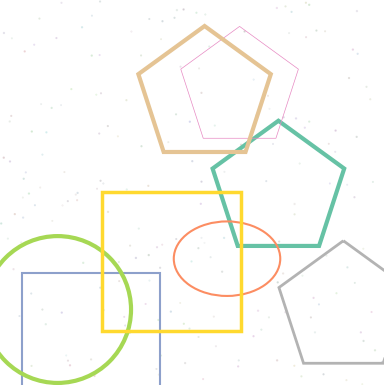[{"shape": "pentagon", "thickness": 3, "radius": 0.9, "center": [0.723, 0.507]}, {"shape": "oval", "thickness": 1.5, "radius": 0.69, "center": [0.59, 0.328]}, {"shape": "square", "thickness": 1.5, "radius": 0.9, "center": [0.236, 0.111]}, {"shape": "pentagon", "thickness": 0.5, "radius": 0.8, "center": [0.622, 0.771]}, {"shape": "circle", "thickness": 3, "radius": 0.95, "center": [0.15, 0.196]}, {"shape": "square", "thickness": 2.5, "radius": 0.9, "center": [0.447, 0.322]}, {"shape": "pentagon", "thickness": 3, "radius": 0.9, "center": [0.531, 0.752]}, {"shape": "pentagon", "thickness": 2, "radius": 0.88, "center": [0.892, 0.199]}]